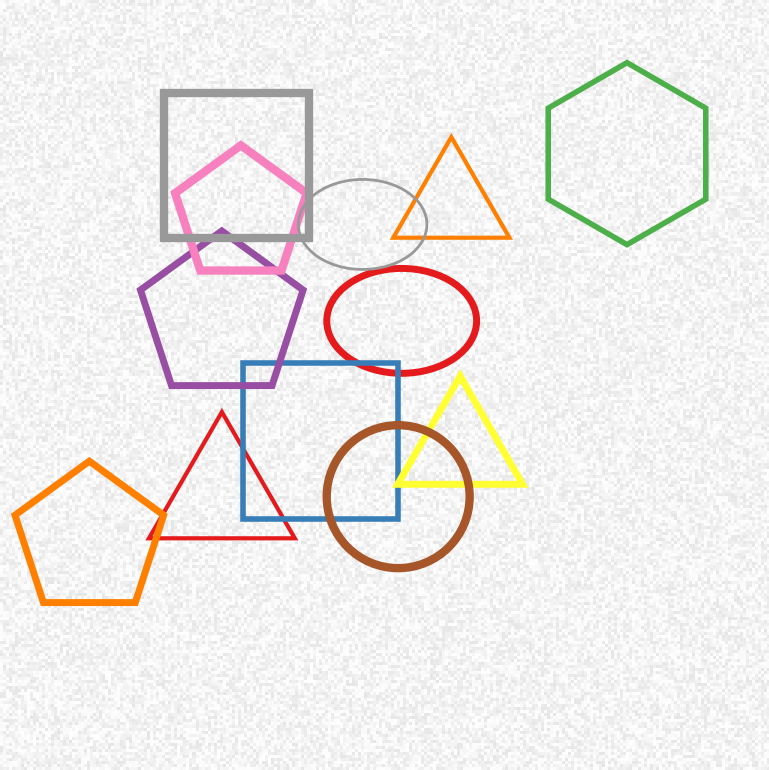[{"shape": "triangle", "thickness": 1.5, "radius": 0.55, "center": [0.288, 0.356]}, {"shape": "oval", "thickness": 2.5, "radius": 0.49, "center": [0.522, 0.583]}, {"shape": "square", "thickness": 2, "radius": 0.51, "center": [0.416, 0.427]}, {"shape": "hexagon", "thickness": 2, "radius": 0.59, "center": [0.814, 0.8]}, {"shape": "pentagon", "thickness": 2.5, "radius": 0.56, "center": [0.288, 0.589]}, {"shape": "triangle", "thickness": 1.5, "radius": 0.44, "center": [0.586, 0.735]}, {"shape": "pentagon", "thickness": 2.5, "radius": 0.51, "center": [0.116, 0.3]}, {"shape": "triangle", "thickness": 2.5, "radius": 0.47, "center": [0.598, 0.418]}, {"shape": "circle", "thickness": 3, "radius": 0.46, "center": [0.517, 0.355]}, {"shape": "pentagon", "thickness": 3, "radius": 0.45, "center": [0.313, 0.721]}, {"shape": "square", "thickness": 3, "radius": 0.47, "center": [0.307, 0.785]}, {"shape": "oval", "thickness": 1, "radius": 0.42, "center": [0.471, 0.709]}]